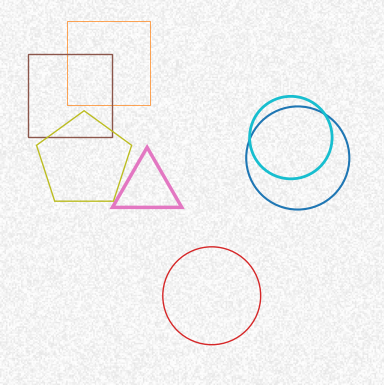[{"shape": "circle", "thickness": 1.5, "radius": 0.67, "center": [0.773, 0.59]}, {"shape": "square", "thickness": 0.5, "radius": 0.54, "center": [0.281, 0.836]}, {"shape": "circle", "thickness": 1, "radius": 0.64, "center": [0.55, 0.232]}, {"shape": "square", "thickness": 1, "radius": 0.54, "center": [0.182, 0.752]}, {"shape": "triangle", "thickness": 2.5, "radius": 0.52, "center": [0.382, 0.513]}, {"shape": "pentagon", "thickness": 1, "radius": 0.65, "center": [0.218, 0.582]}, {"shape": "circle", "thickness": 2, "radius": 0.54, "center": [0.755, 0.643]}]